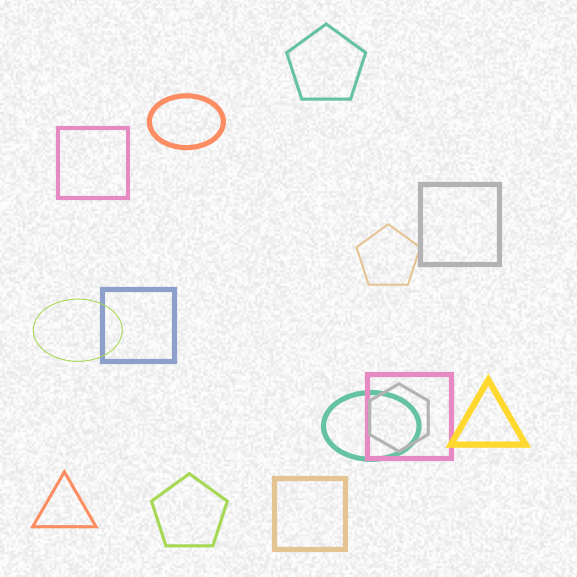[{"shape": "oval", "thickness": 2.5, "radius": 0.41, "center": [0.643, 0.262]}, {"shape": "pentagon", "thickness": 1.5, "radius": 0.36, "center": [0.565, 0.886]}, {"shape": "oval", "thickness": 2.5, "radius": 0.32, "center": [0.323, 0.788]}, {"shape": "triangle", "thickness": 1.5, "radius": 0.32, "center": [0.112, 0.119]}, {"shape": "square", "thickness": 2.5, "radius": 0.31, "center": [0.239, 0.436]}, {"shape": "square", "thickness": 2, "radius": 0.31, "center": [0.161, 0.717]}, {"shape": "square", "thickness": 2.5, "radius": 0.37, "center": [0.709, 0.279]}, {"shape": "pentagon", "thickness": 1.5, "radius": 0.35, "center": [0.328, 0.11]}, {"shape": "oval", "thickness": 0.5, "radius": 0.39, "center": [0.135, 0.427]}, {"shape": "triangle", "thickness": 3, "radius": 0.37, "center": [0.845, 0.267]}, {"shape": "pentagon", "thickness": 1, "radius": 0.29, "center": [0.672, 0.553]}, {"shape": "square", "thickness": 2.5, "radius": 0.31, "center": [0.535, 0.11]}, {"shape": "square", "thickness": 2.5, "radius": 0.34, "center": [0.796, 0.612]}, {"shape": "hexagon", "thickness": 1.5, "radius": 0.29, "center": [0.691, 0.276]}]